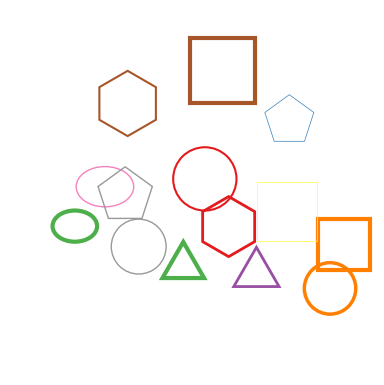[{"shape": "circle", "thickness": 1.5, "radius": 0.41, "center": [0.532, 0.535]}, {"shape": "hexagon", "thickness": 2, "radius": 0.39, "center": [0.594, 0.411]}, {"shape": "pentagon", "thickness": 0.5, "radius": 0.33, "center": [0.752, 0.687]}, {"shape": "oval", "thickness": 3, "radius": 0.29, "center": [0.194, 0.413]}, {"shape": "triangle", "thickness": 3, "radius": 0.31, "center": [0.476, 0.309]}, {"shape": "triangle", "thickness": 2, "radius": 0.34, "center": [0.666, 0.29]}, {"shape": "circle", "thickness": 2.5, "radius": 0.33, "center": [0.857, 0.251]}, {"shape": "square", "thickness": 3, "radius": 0.33, "center": [0.893, 0.365]}, {"shape": "square", "thickness": 0.5, "radius": 0.39, "center": [0.745, 0.451]}, {"shape": "square", "thickness": 3, "radius": 0.42, "center": [0.578, 0.816]}, {"shape": "hexagon", "thickness": 1.5, "radius": 0.42, "center": [0.332, 0.731]}, {"shape": "oval", "thickness": 1, "radius": 0.37, "center": [0.273, 0.515]}, {"shape": "circle", "thickness": 1, "radius": 0.36, "center": [0.36, 0.36]}, {"shape": "pentagon", "thickness": 1, "radius": 0.37, "center": [0.325, 0.493]}]